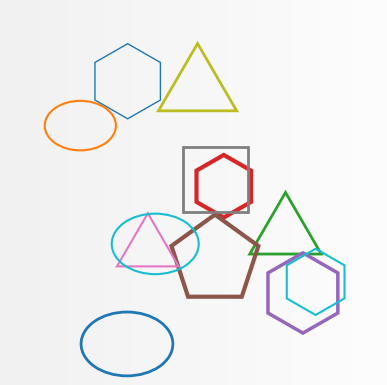[{"shape": "oval", "thickness": 2, "radius": 0.59, "center": [0.328, 0.107]}, {"shape": "hexagon", "thickness": 1, "radius": 0.49, "center": [0.329, 0.789]}, {"shape": "oval", "thickness": 1.5, "radius": 0.46, "center": [0.207, 0.674]}, {"shape": "triangle", "thickness": 2, "radius": 0.53, "center": [0.737, 0.393]}, {"shape": "hexagon", "thickness": 3, "radius": 0.41, "center": [0.577, 0.516]}, {"shape": "hexagon", "thickness": 2.5, "radius": 0.52, "center": [0.782, 0.239]}, {"shape": "pentagon", "thickness": 3, "radius": 0.59, "center": [0.555, 0.325]}, {"shape": "triangle", "thickness": 1.5, "radius": 0.46, "center": [0.382, 0.354]}, {"shape": "square", "thickness": 2, "radius": 0.42, "center": [0.556, 0.534]}, {"shape": "triangle", "thickness": 2, "radius": 0.58, "center": [0.51, 0.77]}, {"shape": "oval", "thickness": 1.5, "radius": 0.56, "center": [0.401, 0.366]}, {"shape": "hexagon", "thickness": 1.5, "radius": 0.43, "center": [0.815, 0.268]}]